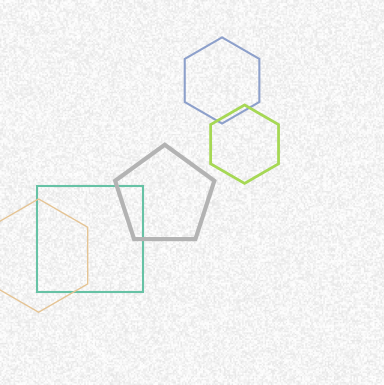[{"shape": "square", "thickness": 1.5, "radius": 0.68, "center": [0.234, 0.379]}, {"shape": "hexagon", "thickness": 1.5, "radius": 0.56, "center": [0.577, 0.791]}, {"shape": "hexagon", "thickness": 2, "radius": 0.51, "center": [0.635, 0.625]}, {"shape": "hexagon", "thickness": 1, "radius": 0.74, "center": [0.1, 0.336]}, {"shape": "pentagon", "thickness": 3, "radius": 0.68, "center": [0.428, 0.489]}]